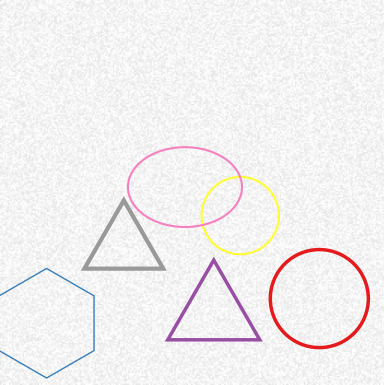[{"shape": "circle", "thickness": 2.5, "radius": 0.64, "center": [0.829, 0.224]}, {"shape": "hexagon", "thickness": 1, "radius": 0.71, "center": [0.121, 0.16]}, {"shape": "triangle", "thickness": 2.5, "radius": 0.69, "center": [0.555, 0.186]}, {"shape": "circle", "thickness": 1.5, "radius": 0.5, "center": [0.624, 0.44]}, {"shape": "oval", "thickness": 1.5, "radius": 0.74, "center": [0.48, 0.514]}, {"shape": "triangle", "thickness": 3, "radius": 0.59, "center": [0.322, 0.361]}]